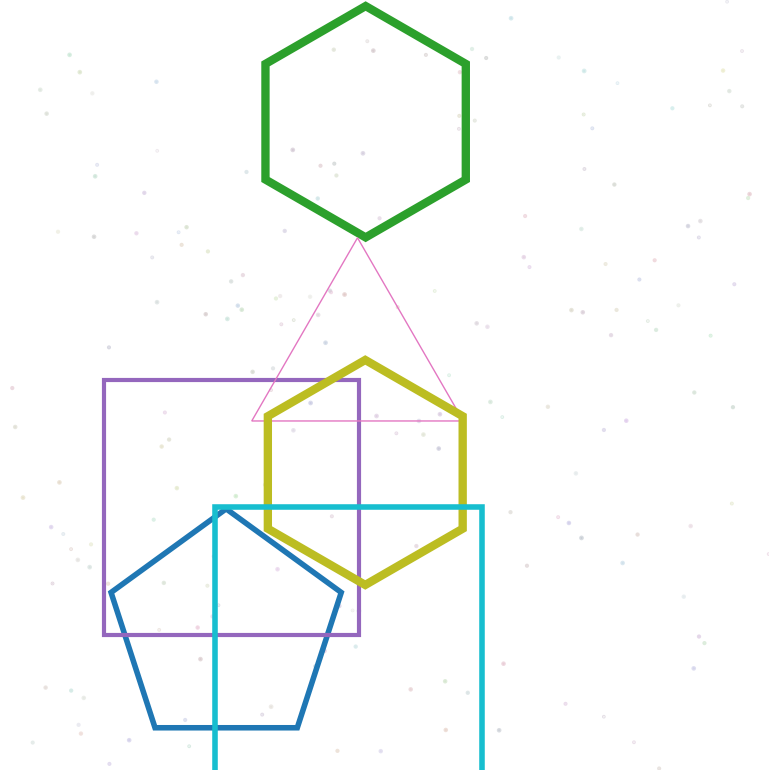[{"shape": "pentagon", "thickness": 2, "radius": 0.79, "center": [0.294, 0.182]}, {"shape": "hexagon", "thickness": 3, "radius": 0.75, "center": [0.475, 0.842]}, {"shape": "square", "thickness": 1.5, "radius": 0.83, "center": [0.3, 0.341]}, {"shape": "triangle", "thickness": 0.5, "radius": 0.79, "center": [0.464, 0.533]}, {"shape": "hexagon", "thickness": 3, "radius": 0.73, "center": [0.474, 0.386]}, {"shape": "square", "thickness": 2, "radius": 0.87, "center": [0.452, 0.169]}]